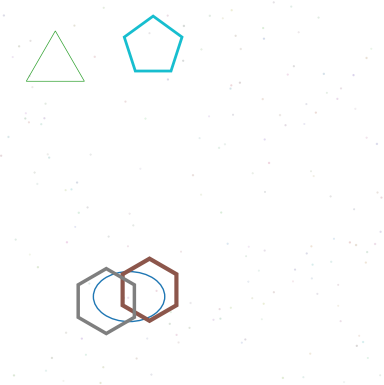[{"shape": "oval", "thickness": 1, "radius": 0.46, "center": [0.335, 0.23]}, {"shape": "triangle", "thickness": 0.5, "radius": 0.44, "center": [0.144, 0.832]}, {"shape": "hexagon", "thickness": 3, "radius": 0.4, "center": [0.388, 0.247]}, {"shape": "hexagon", "thickness": 2.5, "radius": 0.42, "center": [0.276, 0.218]}, {"shape": "pentagon", "thickness": 2, "radius": 0.39, "center": [0.398, 0.879]}]